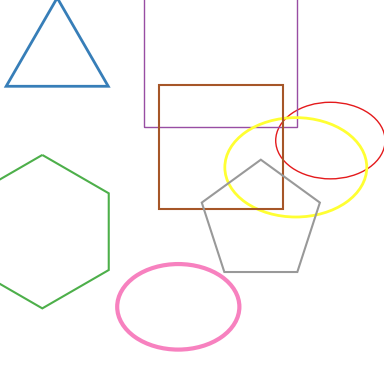[{"shape": "oval", "thickness": 1, "radius": 0.71, "center": [0.858, 0.635]}, {"shape": "triangle", "thickness": 2, "radius": 0.77, "center": [0.149, 0.852]}, {"shape": "hexagon", "thickness": 1.5, "radius": 1.0, "center": [0.11, 0.398]}, {"shape": "square", "thickness": 1, "radius": 0.99, "center": [0.573, 0.868]}, {"shape": "oval", "thickness": 2, "radius": 0.92, "center": [0.768, 0.565]}, {"shape": "square", "thickness": 1.5, "radius": 0.81, "center": [0.574, 0.618]}, {"shape": "oval", "thickness": 3, "radius": 0.79, "center": [0.463, 0.203]}, {"shape": "pentagon", "thickness": 1.5, "radius": 0.81, "center": [0.677, 0.424]}]